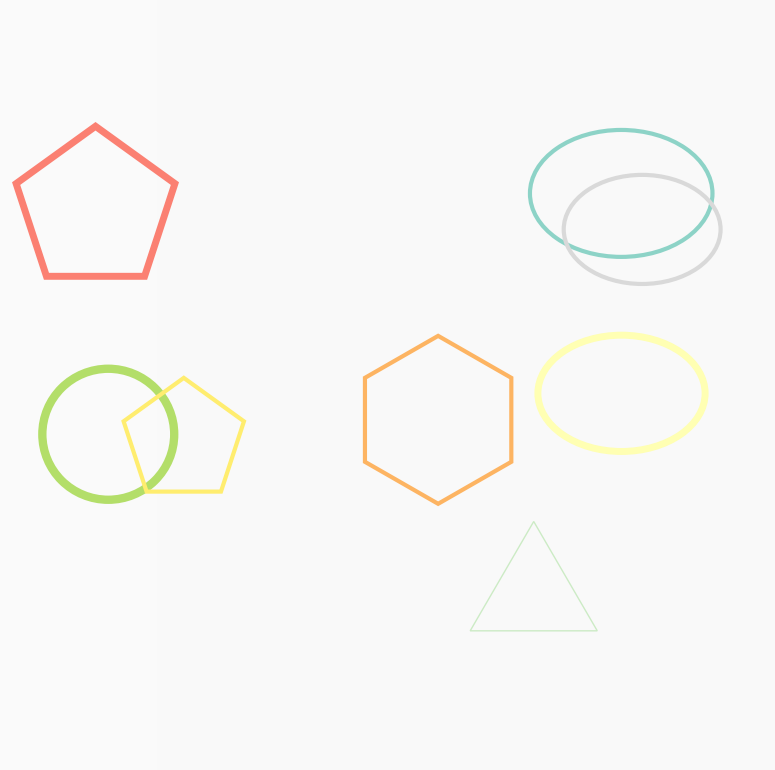[{"shape": "oval", "thickness": 1.5, "radius": 0.59, "center": [0.802, 0.749]}, {"shape": "oval", "thickness": 2.5, "radius": 0.54, "center": [0.802, 0.489]}, {"shape": "pentagon", "thickness": 2.5, "radius": 0.54, "center": [0.123, 0.728]}, {"shape": "hexagon", "thickness": 1.5, "radius": 0.55, "center": [0.565, 0.455]}, {"shape": "circle", "thickness": 3, "radius": 0.43, "center": [0.14, 0.436]}, {"shape": "oval", "thickness": 1.5, "radius": 0.51, "center": [0.829, 0.702]}, {"shape": "triangle", "thickness": 0.5, "radius": 0.47, "center": [0.689, 0.228]}, {"shape": "pentagon", "thickness": 1.5, "radius": 0.41, "center": [0.237, 0.428]}]